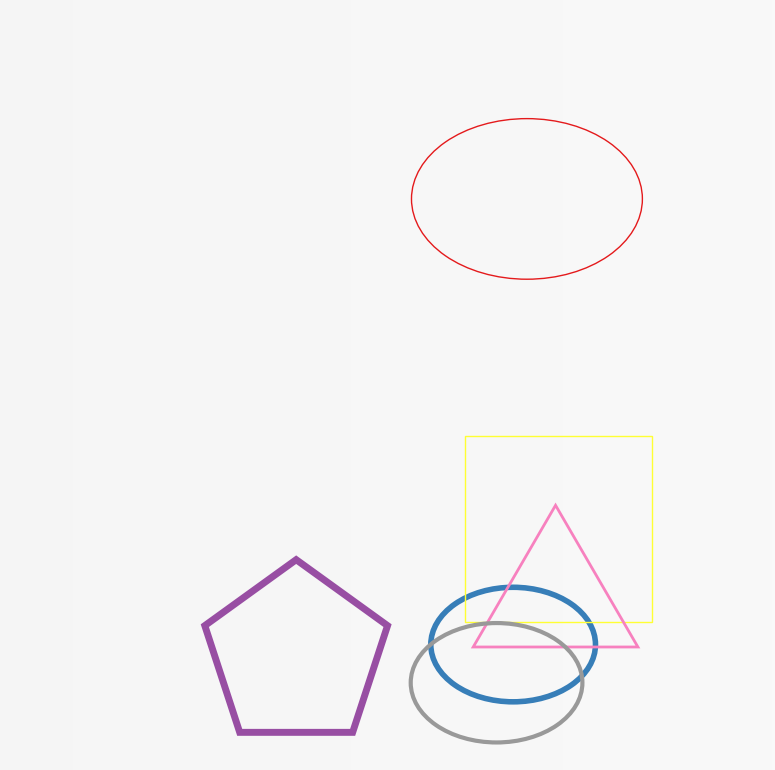[{"shape": "oval", "thickness": 0.5, "radius": 0.74, "center": [0.68, 0.742]}, {"shape": "oval", "thickness": 2, "radius": 0.53, "center": [0.662, 0.163]}, {"shape": "pentagon", "thickness": 2.5, "radius": 0.62, "center": [0.382, 0.149]}, {"shape": "square", "thickness": 0.5, "radius": 0.6, "center": [0.72, 0.313]}, {"shape": "triangle", "thickness": 1, "radius": 0.61, "center": [0.717, 0.221]}, {"shape": "oval", "thickness": 1.5, "radius": 0.55, "center": [0.641, 0.113]}]